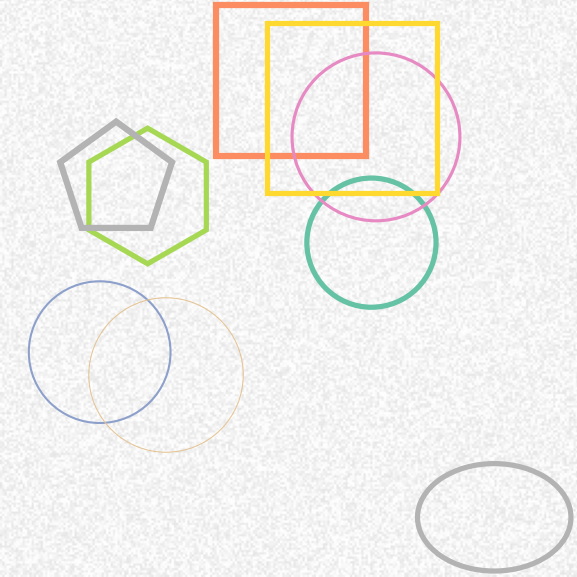[{"shape": "circle", "thickness": 2.5, "radius": 0.56, "center": [0.643, 0.579]}, {"shape": "square", "thickness": 3, "radius": 0.65, "center": [0.504, 0.86]}, {"shape": "circle", "thickness": 1, "radius": 0.61, "center": [0.173, 0.389]}, {"shape": "circle", "thickness": 1.5, "radius": 0.73, "center": [0.651, 0.762]}, {"shape": "hexagon", "thickness": 2.5, "radius": 0.59, "center": [0.256, 0.66]}, {"shape": "square", "thickness": 2.5, "radius": 0.73, "center": [0.61, 0.812]}, {"shape": "circle", "thickness": 0.5, "radius": 0.67, "center": [0.287, 0.35]}, {"shape": "pentagon", "thickness": 3, "radius": 0.51, "center": [0.201, 0.687]}, {"shape": "oval", "thickness": 2.5, "radius": 0.66, "center": [0.856, 0.103]}]